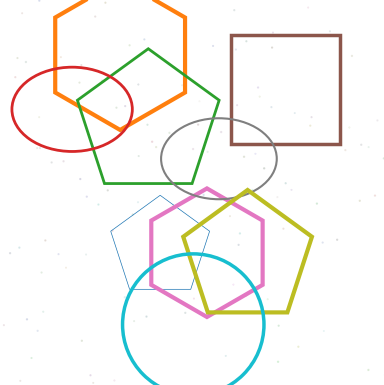[{"shape": "pentagon", "thickness": 0.5, "radius": 0.68, "center": [0.416, 0.358]}, {"shape": "hexagon", "thickness": 3, "radius": 0.97, "center": [0.312, 0.857]}, {"shape": "pentagon", "thickness": 2, "radius": 0.97, "center": [0.385, 0.68]}, {"shape": "oval", "thickness": 2, "radius": 0.78, "center": [0.187, 0.716]}, {"shape": "square", "thickness": 2.5, "radius": 0.71, "center": [0.742, 0.768]}, {"shape": "hexagon", "thickness": 3, "radius": 0.83, "center": [0.538, 0.344]}, {"shape": "oval", "thickness": 1.5, "radius": 0.75, "center": [0.569, 0.588]}, {"shape": "pentagon", "thickness": 3, "radius": 0.88, "center": [0.643, 0.331]}, {"shape": "circle", "thickness": 2.5, "radius": 0.92, "center": [0.502, 0.157]}]